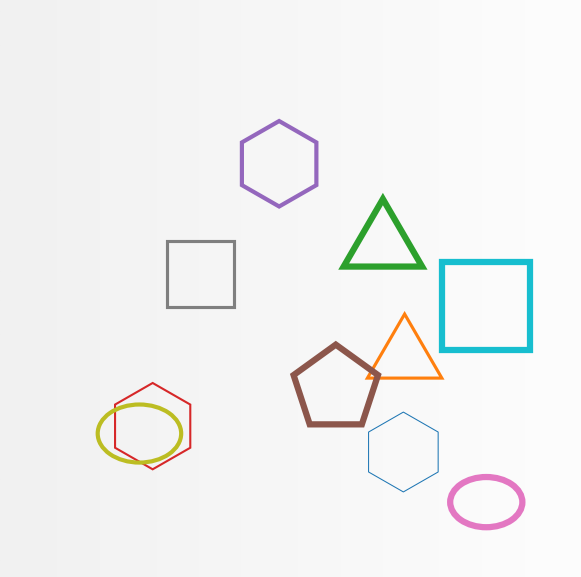[{"shape": "hexagon", "thickness": 0.5, "radius": 0.35, "center": [0.694, 0.216]}, {"shape": "triangle", "thickness": 1.5, "radius": 0.37, "center": [0.696, 0.381]}, {"shape": "triangle", "thickness": 3, "radius": 0.39, "center": [0.659, 0.577]}, {"shape": "hexagon", "thickness": 1, "radius": 0.37, "center": [0.263, 0.261]}, {"shape": "hexagon", "thickness": 2, "radius": 0.37, "center": [0.48, 0.716]}, {"shape": "pentagon", "thickness": 3, "radius": 0.38, "center": [0.578, 0.326]}, {"shape": "oval", "thickness": 3, "radius": 0.31, "center": [0.837, 0.13]}, {"shape": "square", "thickness": 1.5, "radius": 0.29, "center": [0.345, 0.524]}, {"shape": "oval", "thickness": 2, "radius": 0.36, "center": [0.24, 0.248]}, {"shape": "square", "thickness": 3, "radius": 0.38, "center": [0.836, 0.469]}]